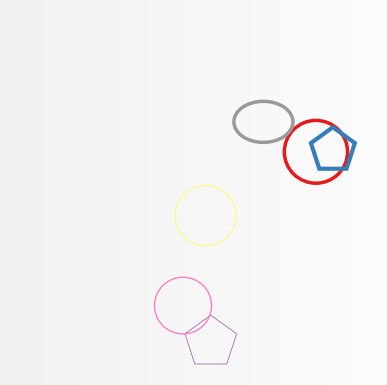[{"shape": "circle", "thickness": 2.5, "radius": 0.41, "center": [0.815, 0.606]}, {"shape": "pentagon", "thickness": 3, "radius": 0.3, "center": [0.859, 0.61]}, {"shape": "pentagon", "thickness": 0.5, "radius": 0.35, "center": [0.544, 0.111]}, {"shape": "circle", "thickness": 0.5, "radius": 0.39, "center": [0.53, 0.44]}, {"shape": "circle", "thickness": 1, "radius": 0.37, "center": [0.472, 0.206]}, {"shape": "oval", "thickness": 2.5, "radius": 0.38, "center": [0.68, 0.684]}]